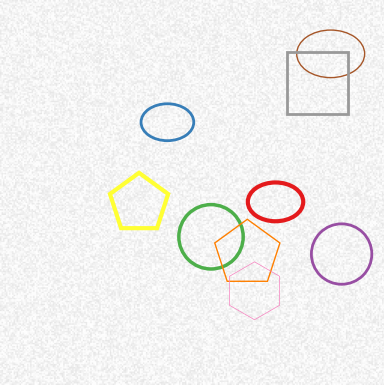[{"shape": "oval", "thickness": 3, "radius": 0.36, "center": [0.716, 0.476]}, {"shape": "oval", "thickness": 2, "radius": 0.34, "center": [0.435, 0.683]}, {"shape": "circle", "thickness": 2.5, "radius": 0.42, "center": [0.548, 0.385]}, {"shape": "circle", "thickness": 2, "radius": 0.39, "center": [0.887, 0.34]}, {"shape": "pentagon", "thickness": 1, "radius": 0.45, "center": [0.642, 0.341]}, {"shape": "pentagon", "thickness": 3, "radius": 0.4, "center": [0.361, 0.472]}, {"shape": "oval", "thickness": 1, "radius": 0.44, "center": [0.859, 0.86]}, {"shape": "hexagon", "thickness": 0.5, "radius": 0.38, "center": [0.661, 0.245]}, {"shape": "square", "thickness": 2, "radius": 0.4, "center": [0.824, 0.784]}]